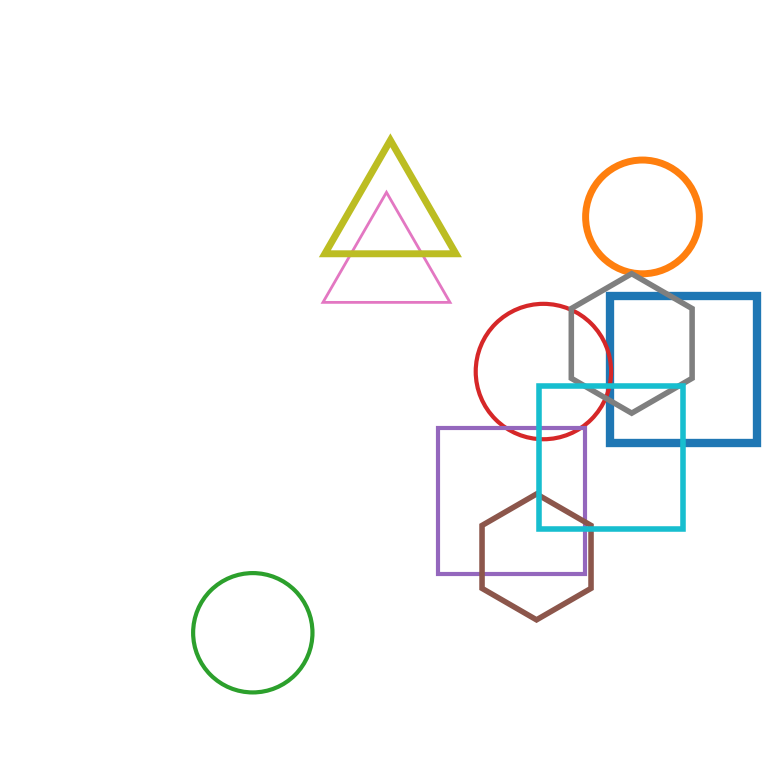[{"shape": "square", "thickness": 3, "radius": 0.48, "center": [0.887, 0.52]}, {"shape": "circle", "thickness": 2.5, "radius": 0.37, "center": [0.834, 0.718]}, {"shape": "circle", "thickness": 1.5, "radius": 0.39, "center": [0.328, 0.178]}, {"shape": "circle", "thickness": 1.5, "radius": 0.44, "center": [0.706, 0.517]}, {"shape": "square", "thickness": 1.5, "radius": 0.47, "center": [0.664, 0.349]}, {"shape": "hexagon", "thickness": 2, "radius": 0.41, "center": [0.697, 0.277]}, {"shape": "triangle", "thickness": 1, "radius": 0.48, "center": [0.502, 0.655]}, {"shape": "hexagon", "thickness": 2, "radius": 0.45, "center": [0.82, 0.554]}, {"shape": "triangle", "thickness": 2.5, "radius": 0.49, "center": [0.507, 0.72]}, {"shape": "square", "thickness": 2, "radius": 0.47, "center": [0.793, 0.406]}]